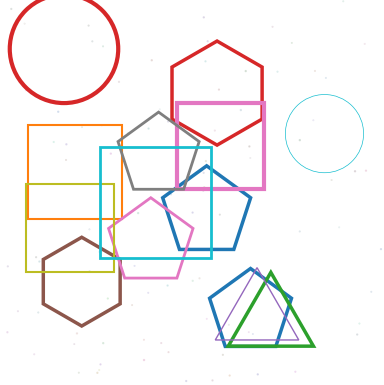[{"shape": "pentagon", "thickness": 2.5, "radius": 0.56, "center": [0.651, 0.191]}, {"shape": "pentagon", "thickness": 2.5, "radius": 0.6, "center": [0.537, 0.449]}, {"shape": "square", "thickness": 1.5, "radius": 0.61, "center": [0.195, 0.554]}, {"shape": "triangle", "thickness": 2.5, "radius": 0.64, "center": [0.703, 0.165]}, {"shape": "hexagon", "thickness": 2.5, "radius": 0.68, "center": [0.564, 0.758]}, {"shape": "circle", "thickness": 3, "radius": 0.7, "center": [0.166, 0.873]}, {"shape": "triangle", "thickness": 1, "radius": 0.63, "center": [0.668, 0.18]}, {"shape": "hexagon", "thickness": 2.5, "radius": 0.58, "center": [0.212, 0.268]}, {"shape": "pentagon", "thickness": 2, "radius": 0.58, "center": [0.392, 0.371]}, {"shape": "square", "thickness": 3, "radius": 0.56, "center": [0.572, 0.622]}, {"shape": "pentagon", "thickness": 2, "radius": 0.55, "center": [0.412, 0.598]}, {"shape": "square", "thickness": 1.5, "radius": 0.57, "center": [0.181, 0.408]}, {"shape": "square", "thickness": 2, "radius": 0.72, "center": [0.404, 0.474]}, {"shape": "circle", "thickness": 0.5, "radius": 0.51, "center": [0.843, 0.653]}]